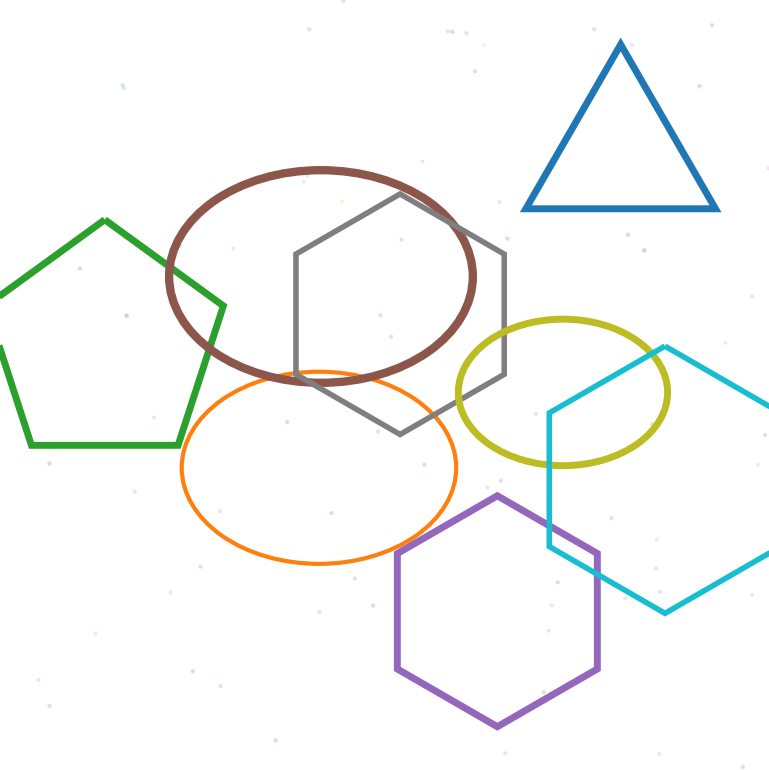[{"shape": "triangle", "thickness": 2.5, "radius": 0.71, "center": [0.806, 0.8]}, {"shape": "oval", "thickness": 1.5, "radius": 0.89, "center": [0.414, 0.392]}, {"shape": "pentagon", "thickness": 2.5, "radius": 0.81, "center": [0.136, 0.553]}, {"shape": "hexagon", "thickness": 2.5, "radius": 0.75, "center": [0.646, 0.206]}, {"shape": "oval", "thickness": 3, "radius": 0.99, "center": [0.417, 0.641]}, {"shape": "hexagon", "thickness": 2, "radius": 0.78, "center": [0.52, 0.592]}, {"shape": "oval", "thickness": 2.5, "radius": 0.68, "center": [0.731, 0.49]}, {"shape": "hexagon", "thickness": 2, "radius": 0.87, "center": [0.864, 0.377]}]